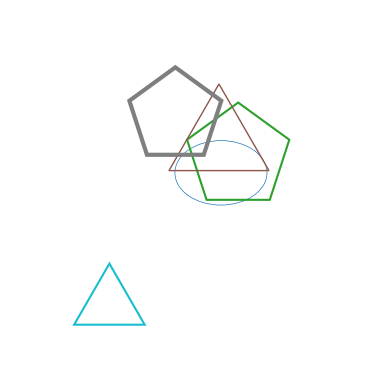[{"shape": "oval", "thickness": 0.5, "radius": 0.6, "center": [0.574, 0.551]}, {"shape": "pentagon", "thickness": 1.5, "radius": 0.7, "center": [0.619, 0.594]}, {"shape": "triangle", "thickness": 1, "radius": 0.75, "center": [0.569, 0.632]}, {"shape": "pentagon", "thickness": 3, "radius": 0.63, "center": [0.455, 0.7]}, {"shape": "triangle", "thickness": 1.5, "radius": 0.53, "center": [0.284, 0.21]}]